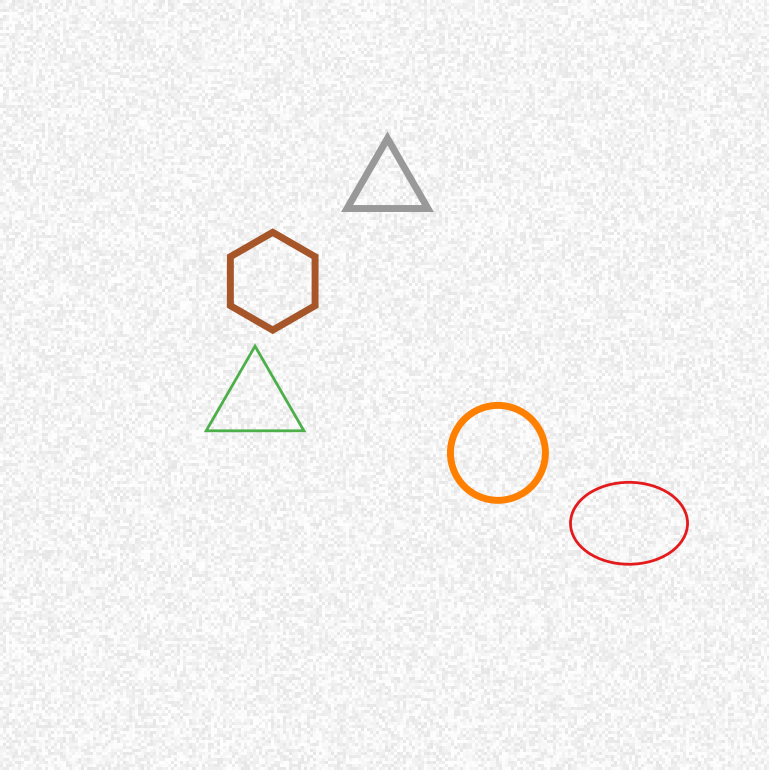[{"shape": "oval", "thickness": 1, "radius": 0.38, "center": [0.817, 0.32]}, {"shape": "triangle", "thickness": 1, "radius": 0.37, "center": [0.331, 0.477]}, {"shape": "circle", "thickness": 2.5, "radius": 0.31, "center": [0.647, 0.412]}, {"shape": "hexagon", "thickness": 2.5, "radius": 0.32, "center": [0.354, 0.635]}, {"shape": "triangle", "thickness": 2.5, "radius": 0.3, "center": [0.503, 0.76]}]